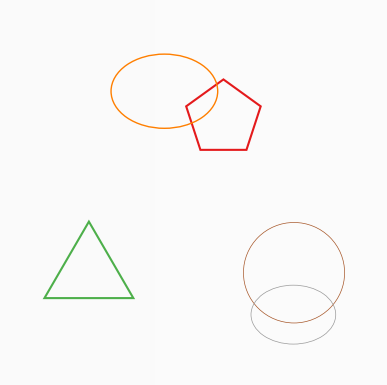[{"shape": "pentagon", "thickness": 1.5, "radius": 0.51, "center": [0.577, 0.693]}, {"shape": "triangle", "thickness": 1.5, "radius": 0.66, "center": [0.229, 0.292]}, {"shape": "oval", "thickness": 1, "radius": 0.69, "center": [0.424, 0.763]}, {"shape": "circle", "thickness": 0.5, "radius": 0.65, "center": [0.759, 0.292]}, {"shape": "oval", "thickness": 0.5, "radius": 0.55, "center": [0.757, 0.183]}]